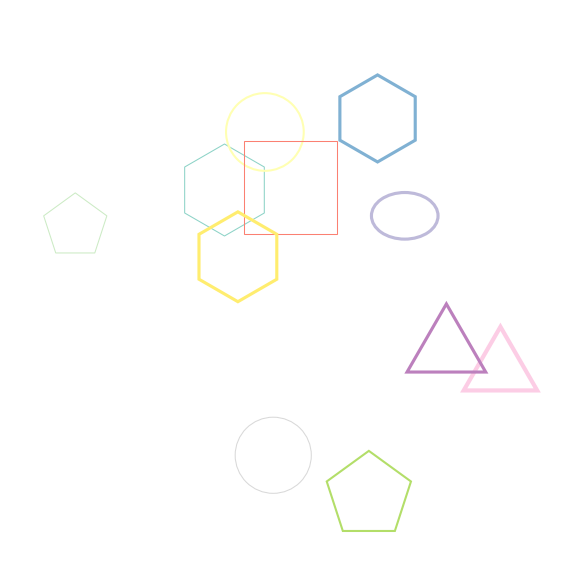[{"shape": "hexagon", "thickness": 0.5, "radius": 0.4, "center": [0.389, 0.67]}, {"shape": "circle", "thickness": 1, "radius": 0.34, "center": [0.459, 0.771]}, {"shape": "oval", "thickness": 1.5, "radius": 0.29, "center": [0.701, 0.625]}, {"shape": "square", "thickness": 0.5, "radius": 0.4, "center": [0.503, 0.675]}, {"shape": "hexagon", "thickness": 1.5, "radius": 0.38, "center": [0.654, 0.794]}, {"shape": "pentagon", "thickness": 1, "radius": 0.38, "center": [0.639, 0.142]}, {"shape": "triangle", "thickness": 2, "radius": 0.37, "center": [0.867, 0.36]}, {"shape": "circle", "thickness": 0.5, "radius": 0.33, "center": [0.473, 0.211]}, {"shape": "triangle", "thickness": 1.5, "radius": 0.39, "center": [0.773, 0.394]}, {"shape": "pentagon", "thickness": 0.5, "radius": 0.29, "center": [0.13, 0.608]}, {"shape": "hexagon", "thickness": 1.5, "radius": 0.39, "center": [0.412, 0.555]}]